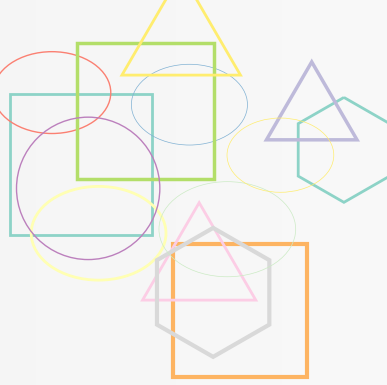[{"shape": "square", "thickness": 2, "radius": 0.92, "center": [0.208, 0.573]}, {"shape": "hexagon", "thickness": 2, "radius": 0.68, "center": [0.888, 0.611]}, {"shape": "oval", "thickness": 2, "radius": 0.87, "center": [0.254, 0.394]}, {"shape": "triangle", "thickness": 2.5, "radius": 0.67, "center": [0.804, 0.704]}, {"shape": "oval", "thickness": 1, "radius": 0.76, "center": [0.134, 0.759]}, {"shape": "oval", "thickness": 0.5, "radius": 0.75, "center": [0.489, 0.728]}, {"shape": "square", "thickness": 3, "radius": 0.86, "center": [0.618, 0.194]}, {"shape": "square", "thickness": 2.5, "radius": 0.88, "center": [0.376, 0.712]}, {"shape": "triangle", "thickness": 2, "radius": 0.84, "center": [0.514, 0.305]}, {"shape": "hexagon", "thickness": 3, "radius": 0.84, "center": [0.55, 0.241]}, {"shape": "circle", "thickness": 1, "radius": 0.92, "center": [0.228, 0.511]}, {"shape": "oval", "thickness": 0.5, "radius": 0.88, "center": [0.587, 0.405]}, {"shape": "triangle", "thickness": 2, "radius": 0.88, "center": [0.468, 0.893]}, {"shape": "oval", "thickness": 0.5, "radius": 0.69, "center": [0.724, 0.597]}]